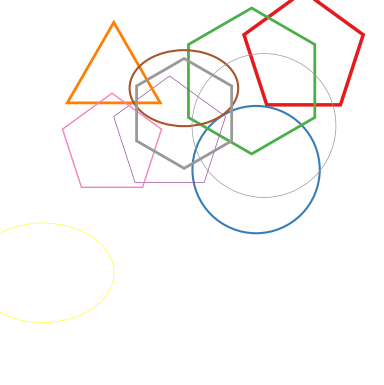[{"shape": "pentagon", "thickness": 2.5, "radius": 0.81, "center": [0.789, 0.859]}, {"shape": "circle", "thickness": 1.5, "radius": 0.83, "center": [0.665, 0.559]}, {"shape": "hexagon", "thickness": 2, "radius": 0.95, "center": [0.654, 0.79]}, {"shape": "pentagon", "thickness": 0.5, "radius": 0.76, "center": [0.441, 0.65]}, {"shape": "triangle", "thickness": 2, "radius": 0.7, "center": [0.296, 0.802]}, {"shape": "oval", "thickness": 0.5, "radius": 0.92, "center": [0.111, 0.292]}, {"shape": "oval", "thickness": 1.5, "radius": 0.71, "center": [0.478, 0.771]}, {"shape": "pentagon", "thickness": 1, "radius": 0.68, "center": [0.291, 0.623]}, {"shape": "hexagon", "thickness": 2, "radius": 0.71, "center": [0.478, 0.705]}, {"shape": "circle", "thickness": 0.5, "radius": 0.93, "center": [0.686, 0.674]}]